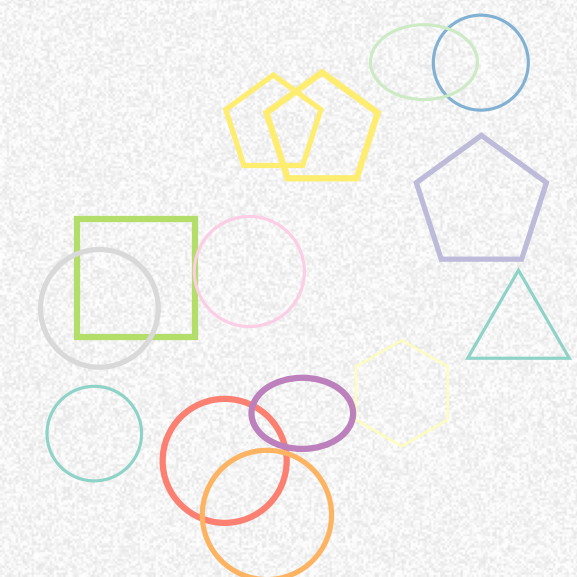[{"shape": "triangle", "thickness": 1.5, "radius": 0.51, "center": [0.898, 0.43]}, {"shape": "circle", "thickness": 1.5, "radius": 0.41, "center": [0.163, 0.248]}, {"shape": "hexagon", "thickness": 1, "radius": 0.46, "center": [0.696, 0.318]}, {"shape": "pentagon", "thickness": 2.5, "radius": 0.59, "center": [0.834, 0.646]}, {"shape": "circle", "thickness": 3, "radius": 0.54, "center": [0.389, 0.201]}, {"shape": "circle", "thickness": 1.5, "radius": 0.41, "center": [0.833, 0.891]}, {"shape": "circle", "thickness": 2.5, "radius": 0.56, "center": [0.462, 0.107]}, {"shape": "square", "thickness": 3, "radius": 0.51, "center": [0.236, 0.518]}, {"shape": "circle", "thickness": 1.5, "radius": 0.48, "center": [0.432, 0.529]}, {"shape": "circle", "thickness": 2.5, "radius": 0.51, "center": [0.172, 0.465]}, {"shape": "oval", "thickness": 3, "radius": 0.44, "center": [0.523, 0.283]}, {"shape": "oval", "thickness": 1.5, "radius": 0.46, "center": [0.734, 0.892]}, {"shape": "pentagon", "thickness": 3, "radius": 0.51, "center": [0.558, 0.772]}, {"shape": "pentagon", "thickness": 2.5, "radius": 0.43, "center": [0.473, 0.783]}]